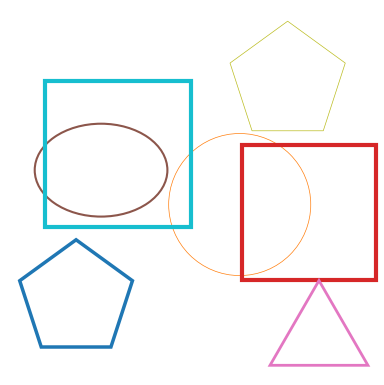[{"shape": "pentagon", "thickness": 2.5, "radius": 0.77, "center": [0.198, 0.223]}, {"shape": "circle", "thickness": 0.5, "radius": 0.92, "center": [0.623, 0.469]}, {"shape": "square", "thickness": 3, "radius": 0.87, "center": [0.803, 0.448]}, {"shape": "oval", "thickness": 1.5, "radius": 0.86, "center": [0.262, 0.558]}, {"shape": "triangle", "thickness": 2, "radius": 0.73, "center": [0.829, 0.125]}, {"shape": "pentagon", "thickness": 0.5, "radius": 0.79, "center": [0.747, 0.788]}, {"shape": "square", "thickness": 3, "radius": 0.95, "center": [0.307, 0.6]}]